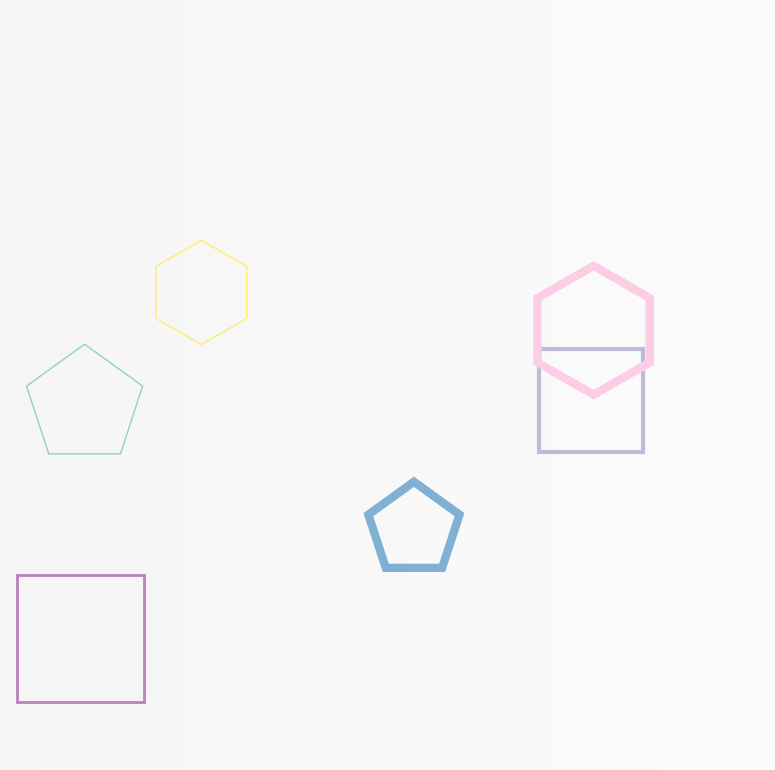[{"shape": "pentagon", "thickness": 0.5, "radius": 0.39, "center": [0.109, 0.474]}, {"shape": "square", "thickness": 1.5, "radius": 0.33, "center": [0.762, 0.48]}, {"shape": "pentagon", "thickness": 3, "radius": 0.31, "center": [0.534, 0.313]}, {"shape": "hexagon", "thickness": 3, "radius": 0.42, "center": [0.766, 0.571]}, {"shape": "square", "thickness": 1, "radius": 0.41, "center": [0.104, 0.17]}, {"shape": "hexagon", "thickness": 0.5, "radius": 0.34, "center": [0.26, 0.62]}]